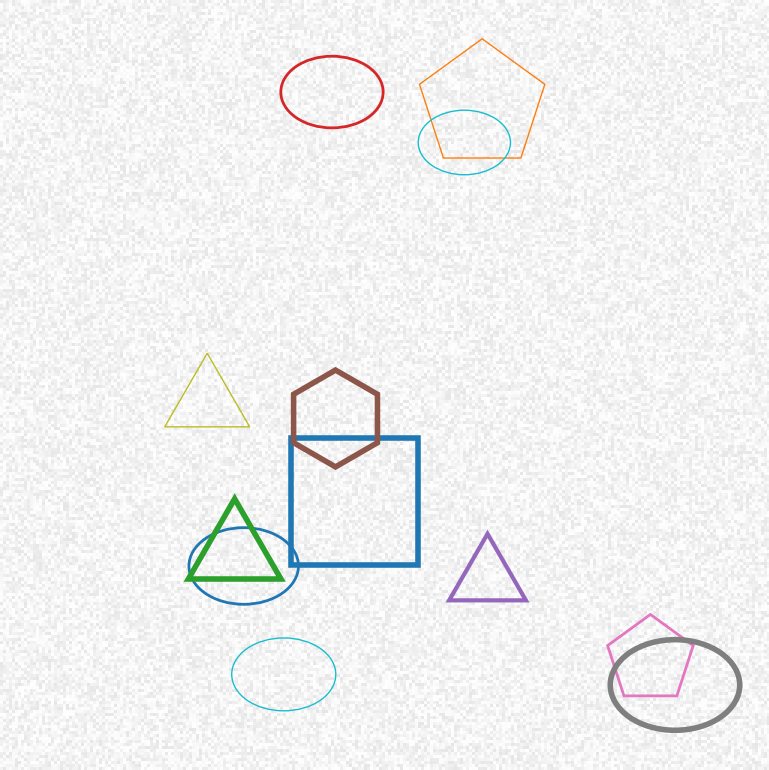[{"shape": "oval", "thickness": 1, "radius": 0.36, "center": [0.316, 0.265]}, {"shape": "square", "thickness": 2, "radius": 0.41, "center": [0.46, 0.349]}, {"shape": "pentagon", "thickness": 0.5, "radius": 0.43, "center": [0.626, 0.864]}, {"shape": "triangle", "thickness": 2, "radius": 0.35, "center": [0.305, 0.283]}, {"shape": "oval", "thickness": 1, "radius": 0.33, "center": [0.431, 0.88]}, {"shape": "triangle", "thickness": 1.5, "radius": 0.29, "center": [0.633, 0.249]}, {"shape": "hexagon", "thickness": 2, "radius": 0.31, "center": [0.436, 0.457]}, {"shape": "pentagon", "thickness": 1, "radius": 0.29, "center": [0.845, 0.144]}, {"shape": "oval", "thickness": 2, "radius": 0.42, "center": [0.877, 0.11]}, {"shape": "triangle", "thickness": 0.5, "radius": 0.32, "center": [0.269, 0.478]}, {"shape": "oval", "thickness": 0.5, "radius": 0.34, "center": [0.369, 0.124]}, {"shape": "oval", "thickness": 0.5, "radius": 0.3, "center": [0.603, 0.815]}]